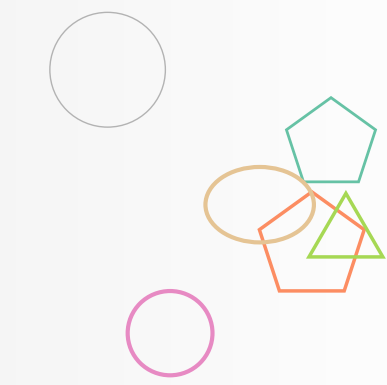[{"shape": "pentagon", "thickness": 2, "radius": 0.6, "center": [0.854, 0.625]}, {"shape": "pentagon", "thickness": 2.5, "radius": 0.71, "center": [0.805, 0.359]}, {"shape": "circle", "thickness": 3, "radius": 0.55, "center": [0.439, 0.135]}, {"shape": "triangle", "thickness": 2.5, "radius": 0.55, "center": [0.893, 0.388]}, {"shape": "oval", "thickness": 3, "radius": 0.7, "center": [0.67, 0.468]}, {"shape": "circle", "thickness": 1, "radius": 0.75, "center": [0.278, 0.819]}]